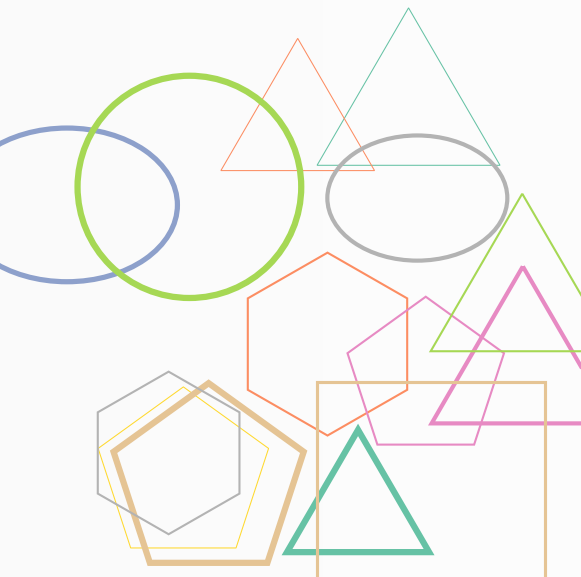[{"shape": "triangle", "thickness": 3, "radius": 0.71, "center": [0.616, 0.114]}, {"shape": "triangle", "thickness": 0.5, "radius": 0.91, "center": [0.703, 0.804]}, {"shape": "triangle", "thickness": 0.5, "radius": 0.76, "center": [0.512, 0.78]}, {"shape": "hexagon", "thickness": 1, "radius": 0.79, "center": [0.563, 0.403]}, {"shape": "oval", "thickness": 2.5, "radius": 0.95, "center": [0.115, 0.644]}, {"shape": "pentagon", "thickness": 1, "radius": 0.71, "center": [0.732, 0.344]}, {"shape": "triangle", "thickness": 2, "radius": 0.91, "center": [0.9, 0.357]}, {"shape": "circle", "thickness": 3, "radius": 0.96, "center": [0.326, 0.676]}, {"shape": "triangle", "thickness": 1, "radius": 0.91, "center": [0.898, 0.482]}, {"shape": "pentagon", "thickness": 0.5, "radius": 0.77, "center": [0.315, 0.175]}, {"shape": "square", "thickness": 1.5, "radius": 0.98, "center": [0.742, 0.141]}, {"shape": "pentagon", "thickness": 3, "radius": 0.86, "center": [0.359, 0.164]}, {"shape": "hexagon", "thickness": 1, "radius": 0.7, "center": [0.29, 0.215]}, {"shape": "oval", "thickness": 2, "radius": 0.77, "center": [0.718, 0.656]}]